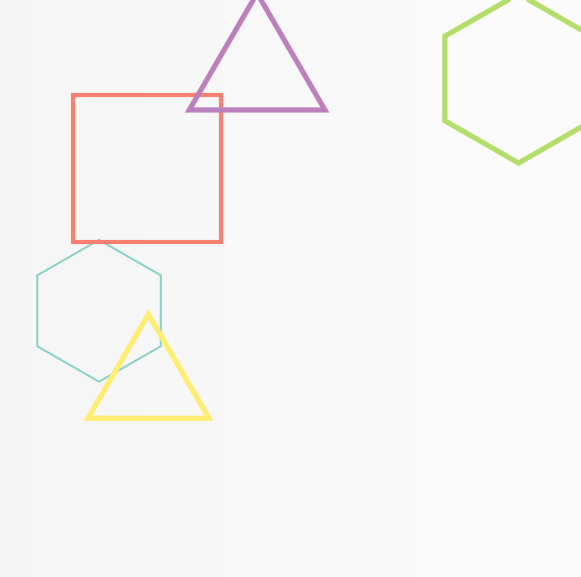[{"shape": "hexagon", "thickness": 1, "radius": 0.61, "center": [0.17, 0.461]}, {"shape": "square", "thickness": 2, "radius": 0.63, "center": [0.253, 0.707]}, {"shape": "hexagon", "thickness": 2.5, "radius": 0.73, "center": [0.892, 0.863]}, {"shape": "triangle", "thickness": 2.5, "radius": 0.67, "center": [0.442, 0.876]}, {"shape": "triangle", "thickness": 2.5, "radius": 0.6, "center": [0.255, 0.335]}]